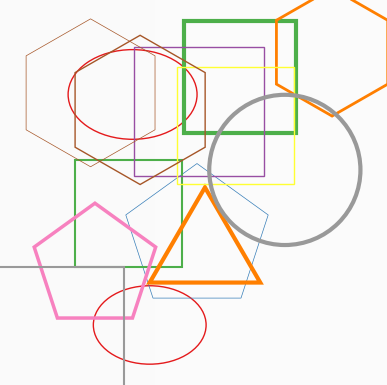[{"shape": "oval", "thickness": 1, "radius": 0.83, "center": [0.342, 0.755]}, {"shape": "oval", "thickness": 1, "radius": 0.73, "center": [0.386, 0.156]}, {"shape": "pentagon", "thickness": 0.5, "radius": 0.97, "center": [0.508, 0.382]}, {"shape": "square", "thickness": 3, "radius": 0.72, "center": [0.62, 0.8]}, {"shape": "square", "thickness": 1.5, "radius": 0.69, "center": [0.332, 0.446]}, {"shape": "square", "thickness": 1, "radius": 0.84, "center": [0.513, 0.711]}, {"shape": "hexagon", "thickness": 2, "radius": 0.83, "center": [0.857, 0.864]}, {"shape": "triangle", "thickness": 3, "radius": 0.82, "center": [0.529, 0.348]}, {"shape": "square", "thickness": 1, "radius": 0.76, "center": [0.607, 0.673]}, {"shape": "hexagon", "thickness": 1, "radius": 0.97, "center": [0.362, 0.715]}, {"shape": "hexagon", "thickness": 0.5, "radius": 0.96, "center": [0.234, 0.759]}, {"shape": "pentagon", "thickness": 2.5, "radius": 0.82, "center": [0.245, 0.307]}, {"shape": "square", "thickness": 1.5, "radius": 0.92, "center": [0.137, 0.124]}, {"shape": "circle", "thickness": 3, "radius": 0.98, "center": [0.735, 0.559]}]